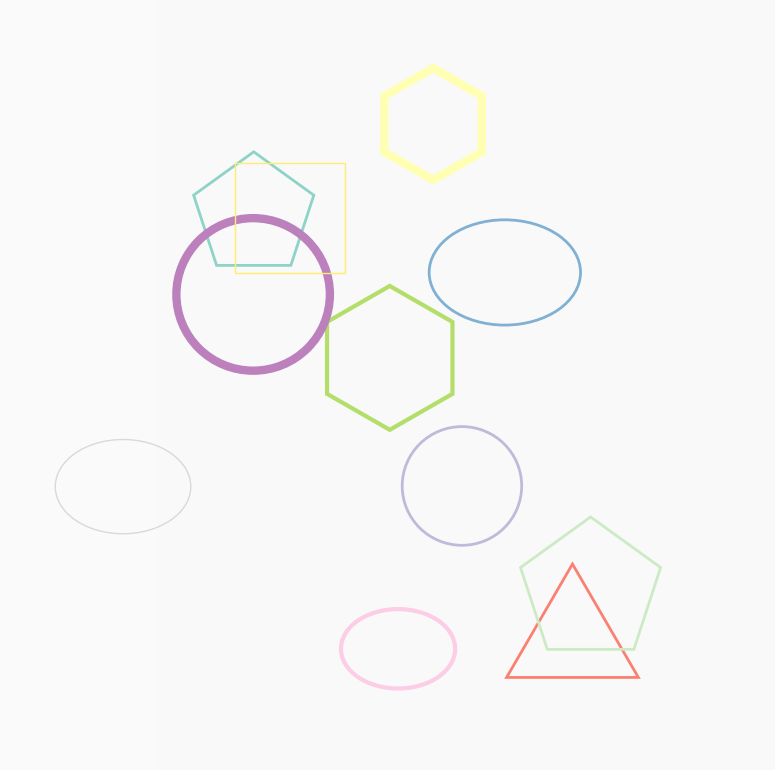[{"shape": "pentagon", "thickness": 1, "radius": 0.41, "center": [0.327, 0.721]}, {"shape": "hexagon", "thickness": 3, "radius": 0.36, "center": [0.559, 0.839]}, {"shape": "circle", "thickness": 1, "radius": 0.39, "center": [0.596, 0.369]}, {"shape": "triangle", "thickness": 1, "radius": 0.49, "center": [0.739, 0.169]}, {"shape": "oval", "thickness": 1, "radius": 0.49, "center": [0.651, 0.646]}, {"shape": "hexagon", "thickness": 1.5, "radius": 0.47, "center": [0.503, 0.535]}, {"shape": "oval", "thickness": 1.5, "radius": 0.37, "center": [0.514, 0.157]}, {"shape": "oval", "thickness": 0.5, "radius": 0.44, "center": [0.159, 0.368]}, {"shape": "circle", "thickness": 3, "radius": 0.5, "center": [0.327, 0.618]}, {"shape": "pentagon", "thickness": 1, "radius": 0.48, "center": [0.762, 0.234]}, {"shape": "square", "thickness": 0.5, "radius": 0.36, "center": [0.374, 0.716]}]